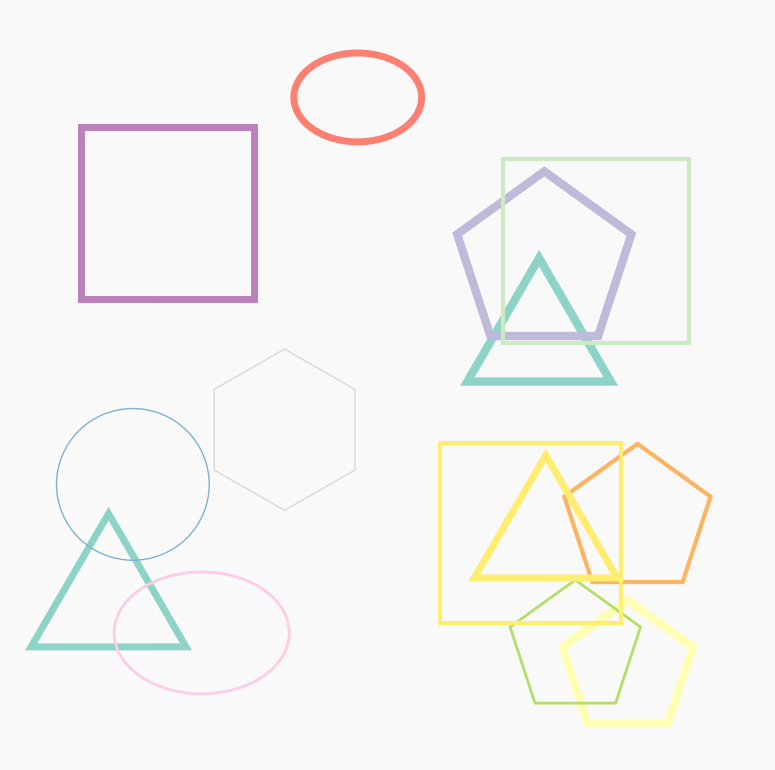[{"shape": "triangle", "thickness": 3, "radius": 0.53, "center": [0.696, 0.558]}, {"shape": "triangle", "thickness": 2.5, "radius": 0.58, "center": [0.14, 0.218]}, {"shape": "pentagon", "thickness": 3, "radius": 0.44, "center": [0.81, 0.132]}, {"shape": "pentagon", "thickness": 3, "radius": 0.59, "center": [0.702, 0.659]}, {"shape": "oval", "thickness": 2.5, "radius": 0.41, "center": [0.462, 0.873]}, {"shape": "circle", "thickness": 0.5, "radius": 0.49, "center": [0.171, 0.371]}, {"shape": "pentagon", "thickness": 1.5, "radius": 0.5, "center": [0.822, 0.324]}, {"shape": "pentagon", "thickness": 1, "radius": 0.44, "center": [0.742, 0.158]}, {"shape": "oval", "thickness": 1, "radius": 0.57, "center": [0.26, 0.178]}, {"shape": "hexagon", "thickness": 0.5, "radius": 0.52, "center": [0.367, 0.442]}, {"shape": "square", "thickness": 2.5, "radius": 0.56, "center": [0.216, 0.724]}, {"shape": "square", "thickness": 1.5, "radius": 0.6, "center": [0.769, 0.674]}, {"shape": "square", "thickness": 1.5, "radius": 0.58, "center": [0.685, 0.308]}, {"shape": "triangle", "thickness": 2.5, "radius": 0.53, "center": [0.704, 0.303]}]